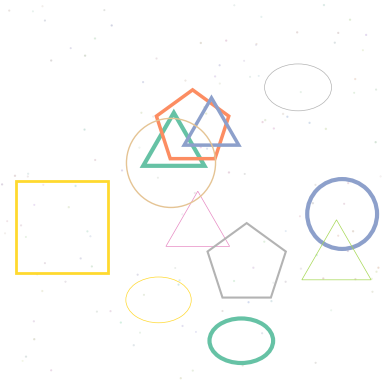[{"shape": "oval", "thickness": 3, "radius": 0.41, "center": [0.627, 0.115]}, {"shape": "triangle", "thickness": 3, "radius": 0.46, "center": [0.451, 0.615]}, {"shape": "pentagon", "thickness": 2.5, "radius": 0.49, "center": [0.5, 0.668]}, {"shape": "circle", "thickness": 3, "radius": 0.45, "center": [0.889, 0.444]}, {"shape": "triangle", "thickness": 2.5, "radius": 0.41, "center": [0.549, 0.664]}, {"shape": "triangle", "thickness": 0.5, "radius": 0.48, "center": [0.514, 0.408]}, {"shape": "triangle", "thickness": 0.5, "radius": 0.52, "center": [0.874, 0.325]}, {"shape": "oval", "thickness": 0.5, "radius": 0.42, "center": [0.412, 0.221]}, {"shape": "square", "thickness": 2, "radius": 0.6, "center": [0.161, 0.411]}, {"shape": "circle", "thickness": 1, "radius": 0.58, "center": [0.444, 0.577]}, {"shape": "pentagon", "thickness": 1.5, "radius": 0.53, "center": [0.641, 0.314]}, {"shape": "oval", "thickness": 0.5, "radius": 0.43, "center": [0.774, 0.773]}]